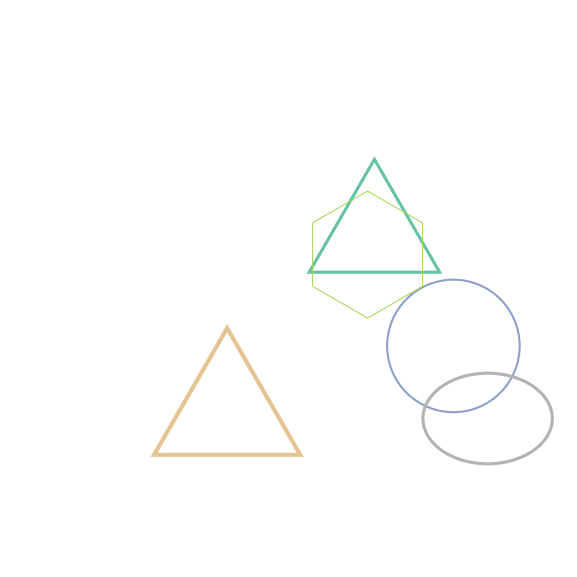[{"shape": "triangle", "thickness": 1.5, "radius": 0.65, "center": [0.648, 0.593]}, {"shape": "circle", "thickness": 1, "radius": 0.57, "center": [0.785, 0.4]}, {"shape": "hexagon", "thickness": 0.5, "radius": 0.55, "center": [0.636, 0.558]}, {"shape": "triangle", "thickness": 2, "radius": 0.73, "center": [0.393, 0.285]}, {"shape": "oval", "thickness": 1.5, "radius": 0.56, "center": [0.844, 0.274]}]